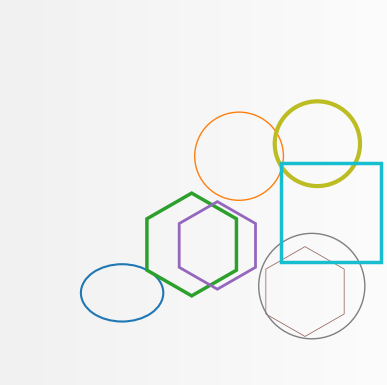[{"shape": "oval", "thickness": 1.5, "radius": 0.53, "center": [0.315, 0.239]}, {"shape": "circle", "thickness": 1, "radius": 0.57, "center": [0.617, 0.594]}, {"shape": "hexagon", "thickness": 2.5, "radius": 0.67, "center": [0.495, 0.365]}, {"shape": "hexagon", "thickness": 2, "radius": 0.57, "center": [0.561, 0.363]}, {"shape": "hexagon", "thickness": 0.5, "radius": 0.58, "center": [0.787, 0.243]}, {"shape": "circle", "thickness": 1, "radius": 0.68, "center": [0.805, 0.257]}, {"shape": "circle", "thickness": 3, "radius": 0.55, "center": [0.819, 0.627]}, {"shape": "square", "thickness": 2.5, "radius": 0.65, "center": [0.855, 0.448]}]